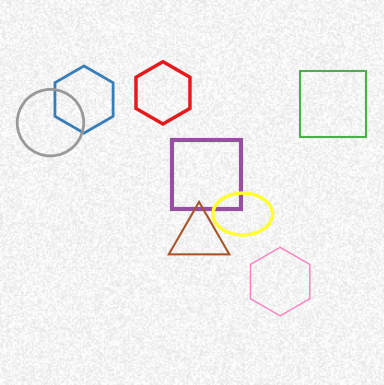[{"shape": "hexagon", "thickness": 2.5, "radius": 0.4, "center": [0.423, 0.759]}, {"shape": "hexagon", "thickness": 2, "radius": 0.44, "center": [0.218, 0.741]}, {"shape": "square", "thickness": 1.5, "radius": 0.43, "center": [0.864, 0.731]}, {"shape": "square", "thickness": 3, "radius": 0.44, "center": [0.537, 0.546]}, {"shape": "oval", "thickness": 2.5, "radius": 0.39, "center": [0.631, 0.444]}, {"shape": "triangle", "thickness": 1.5, "radius": 0.45, "center": [0.517, 0.385]}, {"shape": "hexagon", "thickness": 1, "radius": 0.45, "center": [0.728, 0.269]}, {"shape": "circle", "thickness": 2, "radius": 0.43, "center": [0.131, 0.681]}]